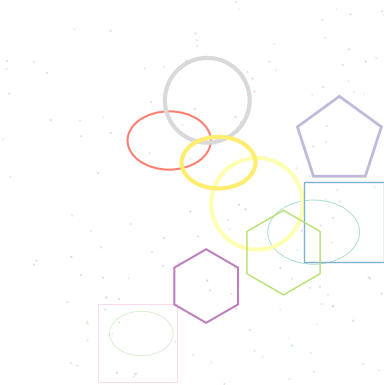[{"shape": "oval", "thickness": 0.5, "radius": 0.6, "center": [0.815, 0.397]}, {"shape": "circle", "thickness": 3, "radius": 0.6, "center": [0.668, 0.471]}, {"shape": "pentagon", "thickness": 2, "radius": 0.57, "center": [0.882, 0.635]}, {"shape": "oval", "thickness": 1.5, "radius": 0.54, "center": [0.439, 0.635]}, {"shape": "square", "thickness": 1, "radius": 0.52, "center": [0.893, 0.424]}, {"shape": "hexagon", "thickness": 1, "radius": 0.55, "center": [0.736, 0.344]}, {"shape": "square", "thickness": 0.5, "radius": 0.51, "center": [0.356, 0.109]}, {"shape": "circle", "thickness": 3, "radius": 0.55, "center": [0.538, 0.74]}, {"shape": "hexagon", "thickness": 1.5, "radius": 0.48, "center": [0.535, 0.257]}, {"shape": "oval", "thickness": 0.5, "radius": 0.41, "center": [0.367, 0.134]}, {"shape": "oval", "thickness": 3, "radius": 0.48, "center": [0.568, 0.578]}]